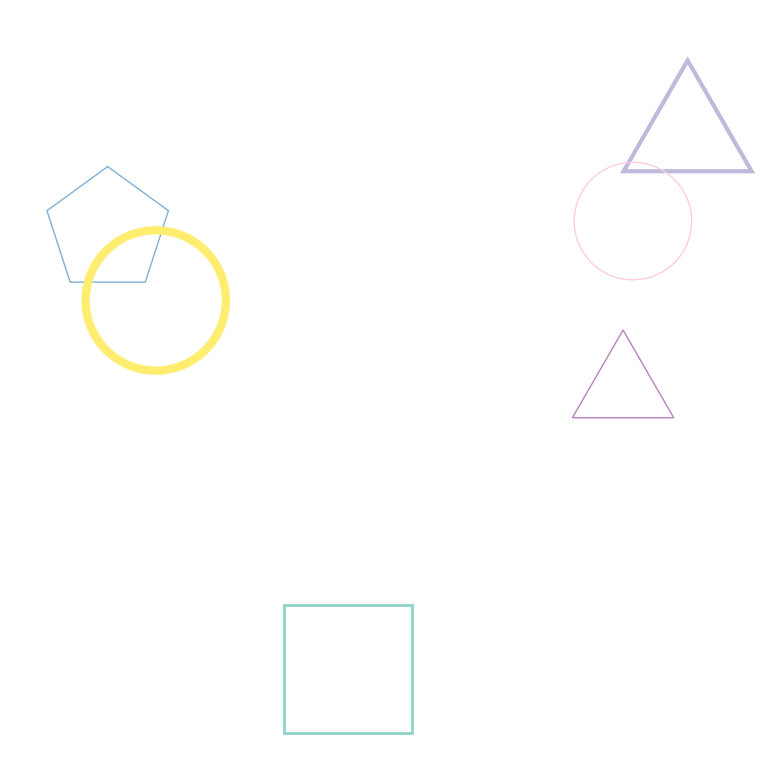[{"shape": "square", "thickness": 1, "radius": 0.41, "center": [0.452, 0.131]}, {"shape": "triangle", "thickness": 1.5, "radius": 0.48, "center": [0.893, 0.826]}, {"shape": "pentagon", "thickness": 0.5, "radius": 0.41, "center": [0.14, 0.701]}, {"shape": "circle", "thickness": 0.5, "radius": 0.38, "center": [0.822, 0.713]}, {"shape": "triangle", "thickness": 0.5, "radius": 0.38, "center": [0.809, 0.495]}, {"shape": "circle", "thickness": 3, "radius": 0.46, "center": [0.202, 0.61]}]